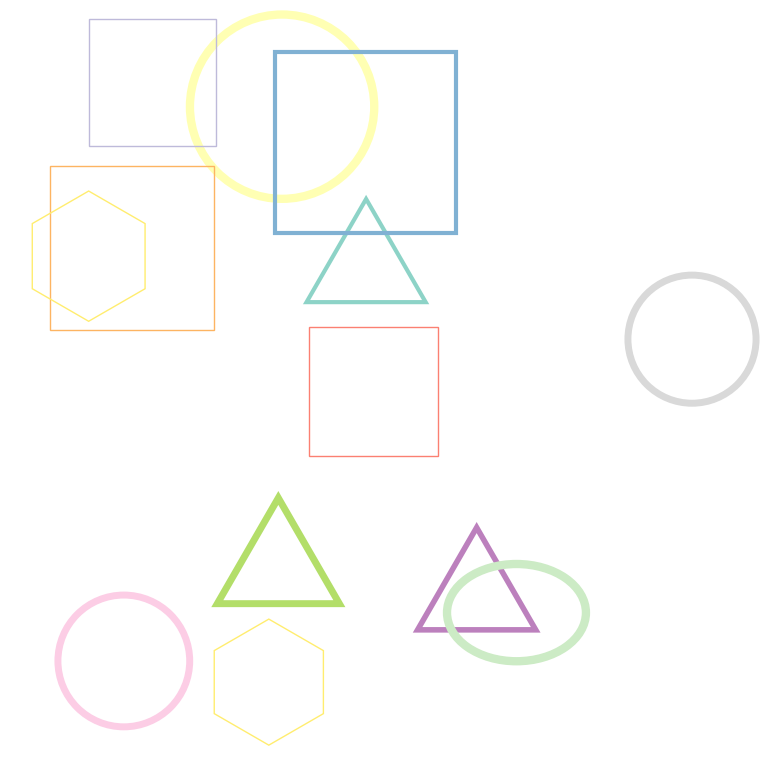[{"shape": "triangle", "thickness": 1.5, "radius": 0.45, "center": [0.475, 0.652]}, {"shape": "circle", "thickness": 3, "radius": 0.6, "center": [0.366, 0.861]}, {"shape": "square", "thickness": 0.5, "radius": 0.41, "center": [0.198, 0.893]}, {"shape": "square", "thickness": 0.5, "radius": 0.42, "center": [0.485, 0.491]}, {"shape": "square", "thickness": 1.5, "radius": 0.59, "center": [0.474, 0.814]}, {"shape": "square", "thickness": 0.5, "radius": 0.53, "center": [0.171, 0.678]}, {"shape": "triangle", "thickness": 2.5, "radius": 0.46, "center": [0.361, 0.262]}, {"shape": "circle", "thickness": 2.5, "radius": 0.43, "center": [0.161, 0.142]}, {"shape": "circle", "thickness": 2.5, "radius": 0.42, "center": [0.899, 0.56]}, {"shape": "triangle", "thickness": 2, "radius": 0.44, "center": [0.619, 0.226]}, {"shape": "oval", "thickness": 3, "radius": 0.45, "center": [0.671, 0.204]}, {"shape": "hexagon", "thickness": 0.5, "radius": 0.41, "center": [0.349, 0.114]}, {"shape": "hexagon", "thickness": 0.5, "radius": 0.42, "center": [0.115, 0.667]}]